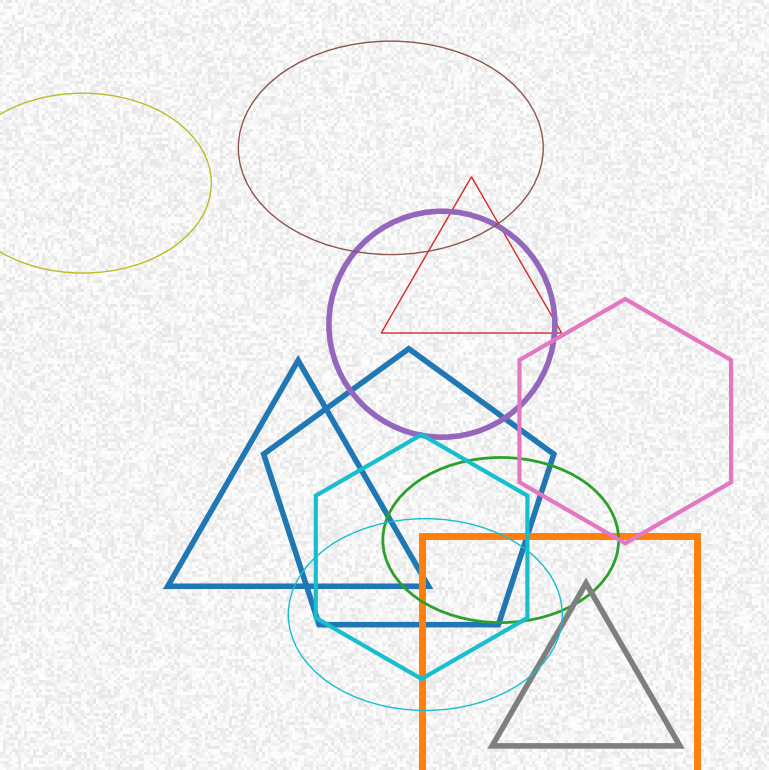[{"shape": "triangle", "thickness": 2, "radius": 0.98, "center": [0.387, 0.336]}, {"shape": "pentagon", "thickness": 2, "radius": 0.99, "center": [0.531, 0.349]}, {"shape": "square", "thickness": 2.5, "radius": 0.89, "center": [0.727, 0.126]}, {"shape": "oval", "thickness": 1, "radius": 0.77, "center": [0.65, 0.299]}, {"shape": "triangle", "thickness": 0.5, "radius": 0.68, "center": [0.612, 0.635]}, {"shape": "circle", "thickness": 2, "radius": 0.73, "center": [0.574, 0.579]}, {"shape": "oval", "thickness": 0.5, "radius": 0.99, "center": [0.508, 0.808]}, {"shape": "hexagon", "thickness": 1.5, "radius": 0.79, "center": [0.812, 0.453]}, {"shape": "triangle", "thickness": 2, "radius": 0.7, "center": [0.761, 0.102]}, {"shape": "oval", "thickness": 0.5, "radius": 0.83, "center": [0.108, 0.762]}, {"shape": "oval", "thickness": 0.5, "radius": 0.89, "center": [0.552, 0.202]}, {"shape": "hexagon", "thickness": 1.5, "radius": 0.79, "center": [0.548, 0.277]}]